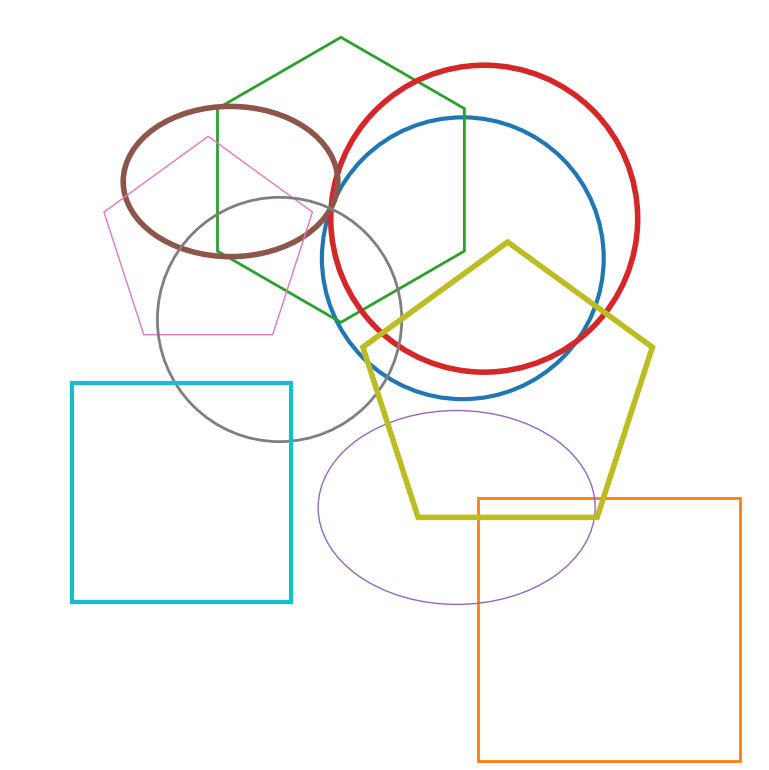[{"shape": "circle", "thickness": 1.5, "radius": 0.91, "center": [0.601, 0.665]}, {"shape": "square", "thickness": 1, "radius": 0.85, "center": [0.791, 0.183]}, {"shape": "hexagon", "thickness": 1, "radius": 0.93, "center": [0.443, 0.766]}, {"shape": "circle", "thickness": 2, "radius": 1.0, "center": [0.629, 0.716]}, {"shape": "oval", "thickness": 0.5, "radius": 0.9, "center": [0.593, 0.341]}, {"shape": "oval", "thickness": 2, "radius": 0.7, "center": [0.299, 0.764]}, {"shape": "pentagon", "thickness": 0.5, "radius": 0.71, "center": [0.27, 0.681]}, {"shape": "circle", "thickness": 1, "radius": 0.79, "center": [0.363, 0.585]}, {"shape": "pentagon", "thickness": 2, "radius": 0.99, "center": [0.659, 0.488]}, {"shape": "square", "thickness": 1.5, "radius": 0.71, "center": [0.236, 0.36]}]